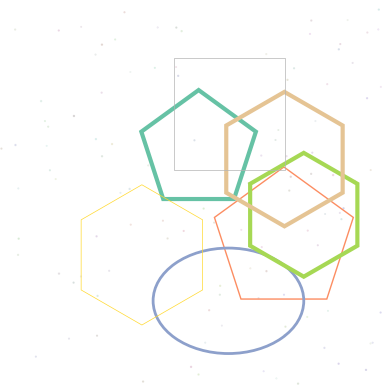[{"shape": "pentagon", "thickness": 3, "radius": 0.78, "center": [0.516, 0.61]}, {"shape": "pentagon", "thickness": 1, "radius": 0.95, "center": [0.737, 0.377]}, {"shape": "oval", "thickness": 2, "radius": 0.98, "center": [0.593, 0.219]}, {"shape": "hexagon", "thickness": 3, "radius": 0.8, "center": [0.789, 0.442]}, {"shape": "hexagon", "thickness": 0.5, "radius": 0.91, "center": [0.368, 0.338]}, {"shape": "hexagon", "thickness": 3, "radius": 0.87, "center": [0.739, 0.587]}, {"shape": "square", "thickness": 0.5, "radius": 0.72, "center": [0.596, 0.704]}]